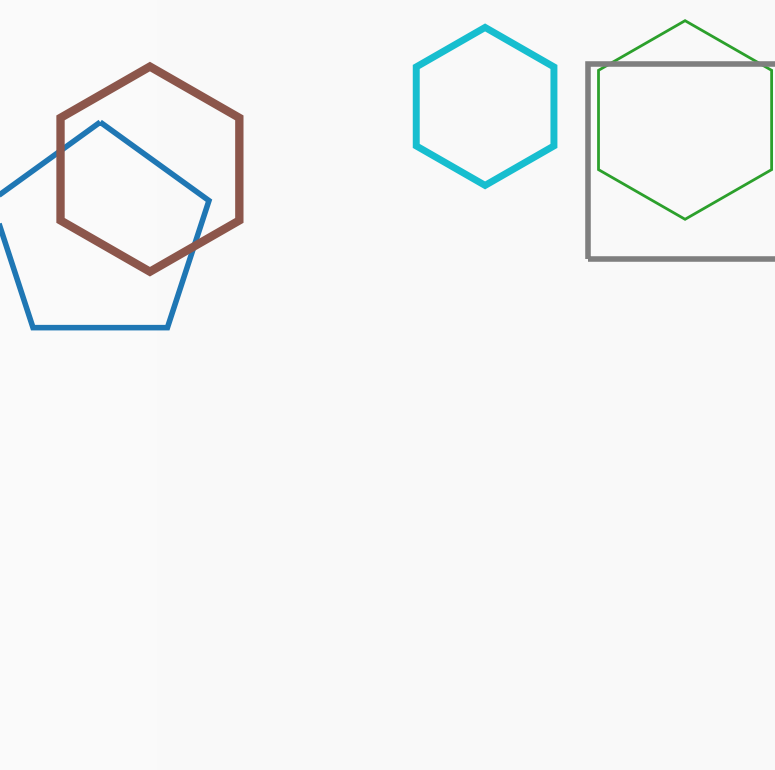[{"shape": "pentagon", "thickness": 2, "radius": 0.74, "center": [0.129, 0.694]}, {"shape": "hexagon", "thickness": 1, "radius": 0.64, "center": [0.884, 0.844]}, {"shape": "hexagon", "thickness": 3, "radius": 0.67, "center": [0.193, 0.78]}, {"shape": "square", "thickness": 2, "radius": 0.63, "center": [0.886, 0.79]}, {"shape": "hexagon", "thickness": 2.5, "radius": 0.51, "center": [0.626, 0.862]}]